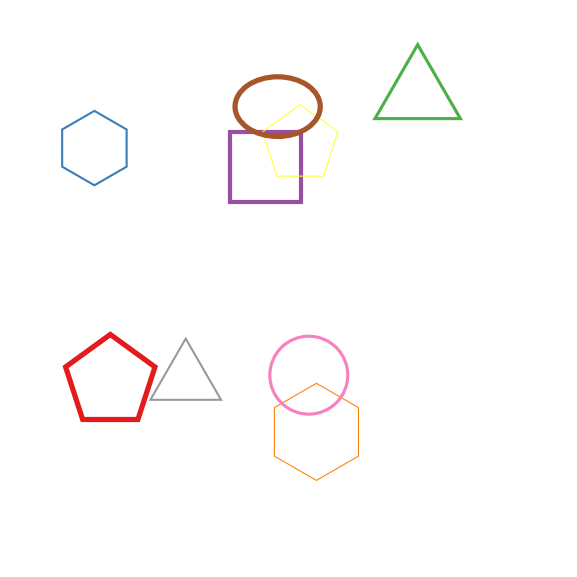[{"shape": "pentagon", "thickness": 2.5, "radius": 0.41, "center": [0.191, 0.339]}, {"shape": "hexagon", "thickness": 1, "radius": 0.32, "center": [0.163, 0.743]}, {"shape": "triangle", "thickness": 1.5, "radius": 0.43, "center": [0.723, 0.836]}, {"shape": "square", "thickness": 2, "radius": 0.31, "center": [0.46, 0.71]}, {"shape": "hexagon", "thickness": 0.5, "radius": 0.42, "center": [0.548, 0.251]}, {"shape": "pentagon", "thickness": 0.5, "radius": 0.34, "center": [0.52, 0.75]}, {"shape": "oval", "thickness": 2.5, "radius": 0.37, "center": [0.481, 0.815]}, {"shape": "circle", "thickness": 1.5, "radius": 0.34, "center": [0.535, 0.349]}, {"shape": "triangle", "thickness": 1, "radius": 0.35, "center": [0.322, 0.342]}]